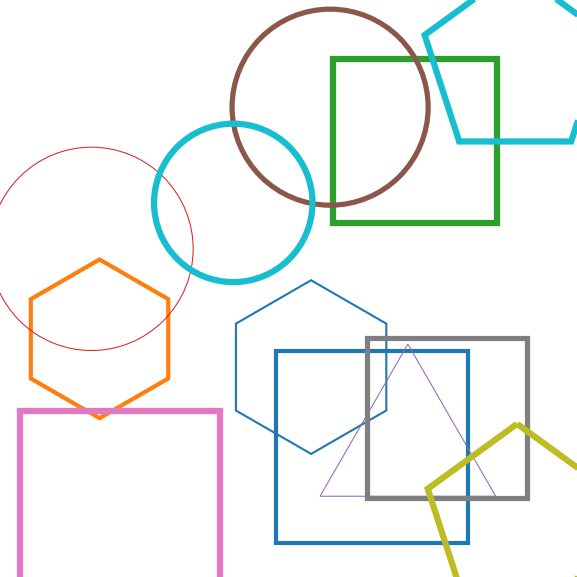[{"shape": "hexagon", "thickness": 1, "radius": 0.75, "center": [0.539, 0.364]}, {"shape": "square", "thickness": 2, "radius": 0.83, "center": [0.645, 0.226]}, {"shape": "hexagon", "thickness": 2, "radius": 0.69, "center": [0.172, 0.412]}, {"shape": "square", "thickness": 3, "radius": 0.71, "center": [0.718, 0.755]}, {"shape": "circle", "thickness": 0.5, "radius": 0.88, "center": [0.158, 0.568]}, {"shape": "triangle", "thickness": 0.5, "radius": 0.88, "center": [0.706, 0.228]}, {"shape": "circle", "thickness": 2.5, "radius": 0.85, "center": [0.572, 0.814]}, {"shape": "square", "thickness": 3, "radius": 0.86, "center": [0.208, 0.115]}, {"shape": "square", "thickness": 2.5, "radius": 0.69, "center": [0.774, 0.275]}, {"shape": "pentagon", "thickness": 3, "radius": 0.81, "center": [0.895, 0.102]}, {"shape": "circle", "thickness": 3, "radius": 0.69, "center": [0.404, 0.648]}, {"shape": "pentagon", "thickness": 3, "radius": 0.82, "center": [0.892, 0.888]}]